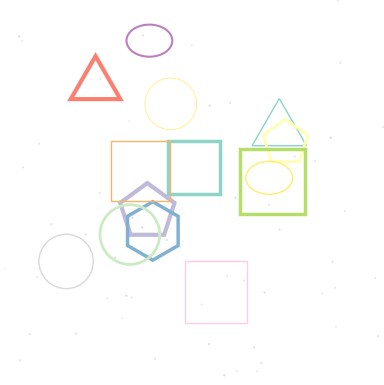[{"shape": "square", "thickness": 2.5, "radius": 0.34, "center": [0.505, 0.565]}, {"shape": "triangle", "thickness": 1, "radius": 0.41, "center": [0.725, 0.662]}, {"shape": "pentagon", "thickness": 2, "radius": 0.31, "center": [0.741, 0.63]}, {"shape": "pentagon", "thickness": 3, "radius": 0.37, "center": [0.383, 0.45]}, {"shape": "triangle", "thickness": 3, "radius": 0.37, "center": [0.248, 0.78]}, {"shape": "hexagon", "thickness": 2.5, "radius": 0.38, "center": [0.397, 0.4]}, {"shape": "square", "thickness": 1, "radius": 0.39, "center": [0.365, 0.556]}, {"shape": "square", "thickness": 2.5, "radius": 0.42, "center": [0.708, 0.528]}, {"shape": "square", "thickness": 1, "radius": 0.4, "center": [0.56, 0.242]}, {"shape": "circle", "thickness": 1, "radius": 0.35, "center": [0.172, 0.321]}, {"shape": "oval", "thickness": 1.5, "radius": 0.3, "center": [0.388, 0.894]}, {"shape": "circle", "thickness": 2, "radius": 0.39, "center": [0.337, 0.391]}, {"shape": "oval", "thickness": 1, "radius": 0.3, "center": [0.699, 0.538]}, {"shape": "circle", "thickness": 0.5, "radius": 0.34, "center": [0.444, 0.73]}]